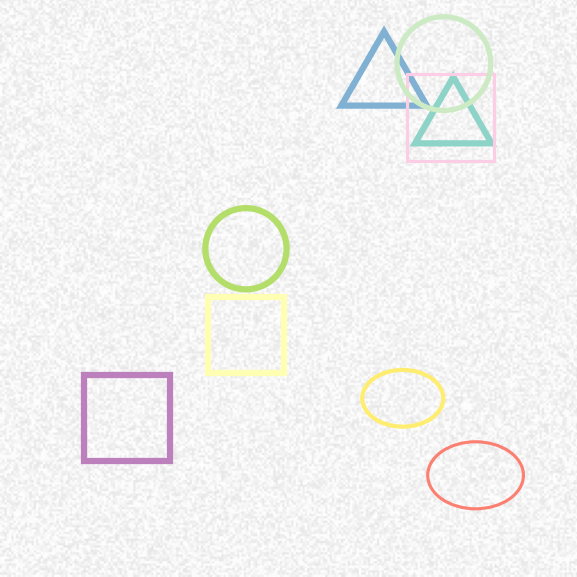[{"shape": "triangle", "thickness": 3, "radius": 0.38, "center": [0.785, 0.789]}, {"shape": "square", "thickness": 3, "radius": 0.33, "center": [0.427, 0.419]}, {"shape": "oval", "thickness": 1.5, "radius": 0.41, "center": [0.824, 0.176]}, {"shape": "triangle", "thickness": 3, "radius": 0.43, "center": [0.665, 0.859]}, {"shape": "circle", "thickness": 3, "radius": 0.35, "center": [0.426, 0.568]}, {"shape": "square", "thickness": 1.5, "radius": 0.38, "center": [0.78, 0.796]}, {"shape": "square", "thickness": 3, "radius": 0.37, "center": [0.22, 0.276]}, {"shape": "circle", "thickness": 2.5, "radius": 0.41, "center": [0.769, 0.889]}, {"shape": "oval", "thickness": 2, "radius": 0.35, "center": [0.697, 0.309]}]